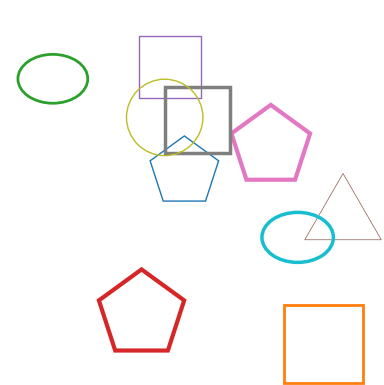[{"shape": "pentagon", "thickness": 1, "radius": 0.47, "center": [0.479, 0.553]}, {"shape": "square", "thickness": 2, "radius": 0.51, "center": [0.84, 0.107]}, {"shape": "oval", "thickness": 2, "radius": 0.45, "center": [0.137, 0.795]}, {"shape": "pentagon", "thickness": 3, "radius": 0.58, "center": [0.368, 0.184]}, {"shape": "square", "thickness": 1, "radius": 0.4, "center": [0.441, 0.827]}, {"shape": "triangle", "thickness": 0.5, "radius": 0.57, "center": [0.891, 0.435]}, {"shape": "pentagon", "thickness": 3, "radius": 0.54, "center": [0.703, 0.62]}, {"shape": "square", "thickness": 2.5, "radius": 0.42, "center": [0.513, 0.688]}, {"shape": "circle", "thickness": 1, "radius": 0.5, "center": [0.428, 0.695]}, {"shape": "oval", "thickness": 2.5, "radius": 0.46, "center": [0.773, 0.383]}]